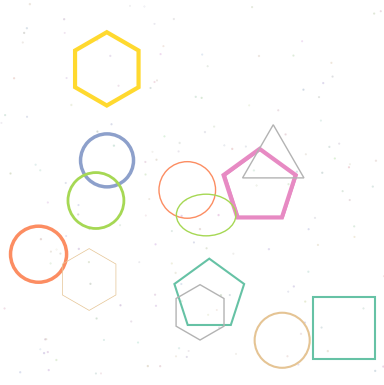[{"shape": "square", "thickness": 1.5, "radius": 0.4, "center": [0.893, 0.147]}, {"shape": "pentagon", "thickness": 1.5, "radius": 0.48, "center": [0.544, 0.233]}, {"shape": "circle", "thickness": 1, "radius": 0.37, "center": [0.486, 0.507]}, {"shape": "circle", "thickness": 2.5, "radius": 0.36, "center": [0.1, 0.34]}, {"shape": "circle", "thickness": 2.5, "radius": 0.34, "center": [0.278, 0.583]}, {"shape": "pentagon", "thickness": 1.5, "radius": 0.49, "center": [0.677, 0.514]}, {"shape": "pentagon", "thickness": 3, "radius": 0.49, "center": [0.674, 0.515]}, {"shape": "circle", "thickness": 2, "radius": 0.36, "center": [0.249, 0.479]}, {"shape": "oval", "thickness": 1, "radius": 0.39, "center": [0.535, 0.442]}, {"shape": "hexagon", "thickness": 3, "radius": 0.48, "center": [0.277, 0.821]}, {"shape": "hexagon", "thickness": 0.5, "radius": 0.4, "center": [0.232, 0.274]}, {"shape": "circle", "thickness": 1.5, "radius": 0.36, "center": [0.733, 0.116]}, {"shape": "triangle", "thickness": 1, "radius": 0.46, "center": [0.71, 0.584]}, {"shape": "hexagon", "thickness": 1, "radius": 0.36, "center": [0.52, 0.189]}]